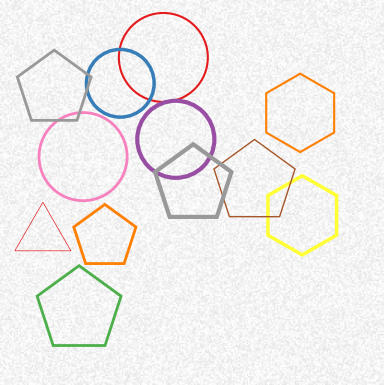[{"shape": "circle", "thickness": 1.5, "radius": 0.58, "center": [0.424, 0.851]}, {"shape": "triangle", "thickness": 0.5, "radius": 0.42, "center": [0.111, 0.391]}, {"shape": "circle", "thickness": 2.5, "radius": 0.44, "center": [0.312, 0.784]}, {"shape": "pentagon", "thickness": 2, "radius": 0.57, "center": [0.205, 0.195]}, {"shape": "circle", "thickness": 3, "radius": 0.5, "center": [0.457, 0.638]}, {"shape": "hexagon", "thickness": 1.5, "radius": 0.51, "center": [0.78, 0.707]}, {"shape": "pentagon", "thickness": 2, "radius": 0.42, "center": [0.272, 0.384]}, {"shape": "hexagon", "thickness": 2.5, "radius": 0.51, "center": [0.785, 0.441]}, {"shape": "pentagon", "thickness": 1, "radius": 0.55, "center": [0.661, 0.527]}, {"shape": "circle", "thickness": 2, "radius": 0.57, "center": [0.216, 0.593]}, {"shape": "pentagon", "thickness": 3, "radius": 0.52, "center": [0.502, 0.521]}, {"shape": "pentagon", "thickness": 2, "radius": 0.5, "center": [0.141, 0.769]}]